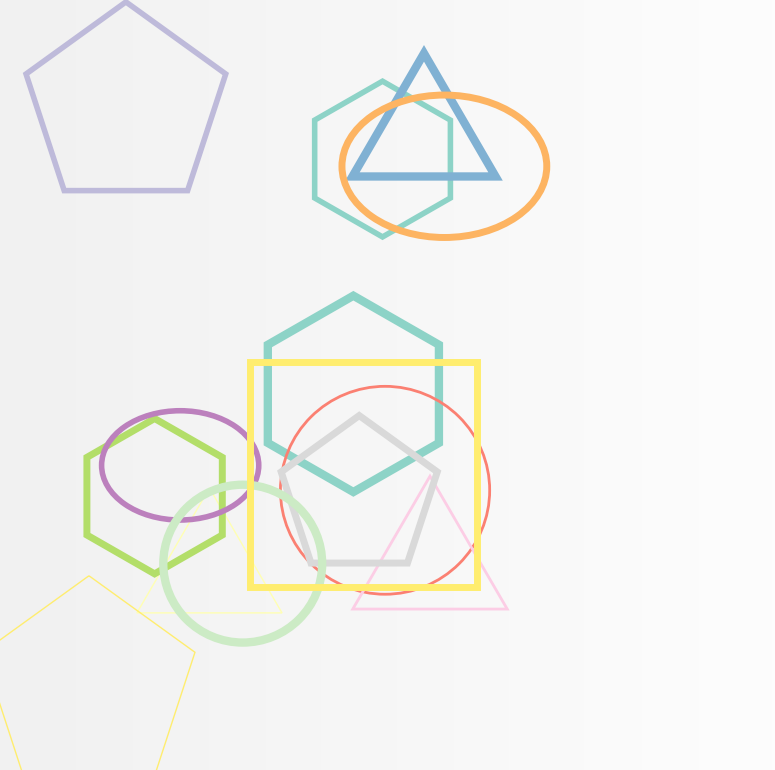[{"shape": "hexagon", "thickness": 2, "radius": 0.51, "center": [0.494, 0.793]}, {"shape": "hexagon", "thickness": 3, "radius": 0.64, "center": [0.456, 0.488]}, {"shape": "triangle", "thickness": 0.5, "radius": 0.54, "center": [0.27, 0.258]}, {"shape": "pentagon", "thickness": 2, "radius": 0.68, "center": [0.162, 0.862]}, {"shape": "circle", "thickness": 1, "radius": 0.68, "center": [0.497, 0.363]}, {"shape": "triangle", "thickness": 3, "radius": 0.53, "center": [0.547, 0.824]}, {"shape": "oval", "thickness": 2.5, "radius": 0.66, "center": [0.573, 0.784]}, {"shape": "hexagon", "thickness": 2.5, "radius": 0.5, "center": [0.199, 0.356]}, {"shape": "triangle", "thickness": 1, "radius": 0.58, "center": [0.555, 0.267]}, {"shape": "pentagon", "thickness": 2.5, "radius": 0.53, "center": [0.464, 0.354]}, {"shape": "oval", "thickness": 2, "radius": 0.51, "center": [0.232, 0.396]}, {"shape": "circle", "thickness": 3, "radius": 0.51, "center": [0.313, 0.268]}, {"shape": "square", "thickness": 2.5, "radius": 0.73, "center": [0.469, 0.384]}, {"shape": "pentagon", "thickness": 0.5, "radius": 0.72, "center": [0.115, 0.108]}]